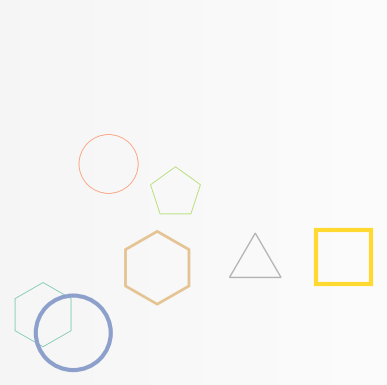[{"shape": "hexagon", "thickness": 0.5, "radius": 0.42, "center": [0.111, 0.183]}, {"shape": "circle", "thickness": 0.5, "radius": 0.38, "center": [0.28, 0.574]}, {"shape": "circle", "thickness": 3, "radius": 0.48, "center": [0.189, 0.135]}, {"shape": "pentagon", "thickness": 0.5, "radius": 0.34, "center": [0.453, 0.499]}, {"shape": "square", "thickness": 3, "radius": 0.35, "center": [0.886, 0.332]}, {"shape": "hexagon", "thickness": 2, "radius": 0.47, "center": [0.406, 0.304]}, {"shape": "triangle", "thickness": 1, "radius": 0.38, "center": [0.659, 0.318]}]